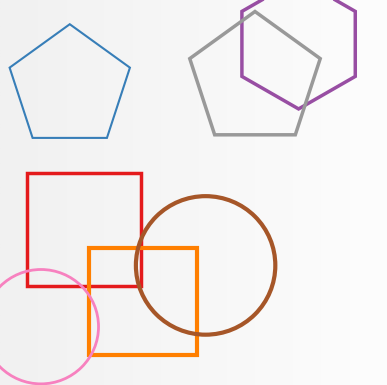[{"shape": "square", "thickness": 2.5, "radius": 0.74, "center": [0.216, 0.403]}, {"shape": "pentagon", "thickness": 1.5, "radius": 0.82, "center": [0.18, 0.774]}, {"shape": "hexagon", "thickness": 2.5, "radius": 0.84, "center": [0.771, 0.886]}, {"shape": "square", "thickness": 3, "radius": 0.7, "center": [0.37, 0.217]}, {"shape": "circle", "thickness": 3, "radius": 0.9, "center": [0.531, 0.311]}, {"shape": "circle", "thickness": 2, "radius": 0.74, "center": [0.106, 0.151]}, {"shape": "pentagon", "thickness": 2.5, "radius": 0.89, "center": [0.658, 0.793]}]